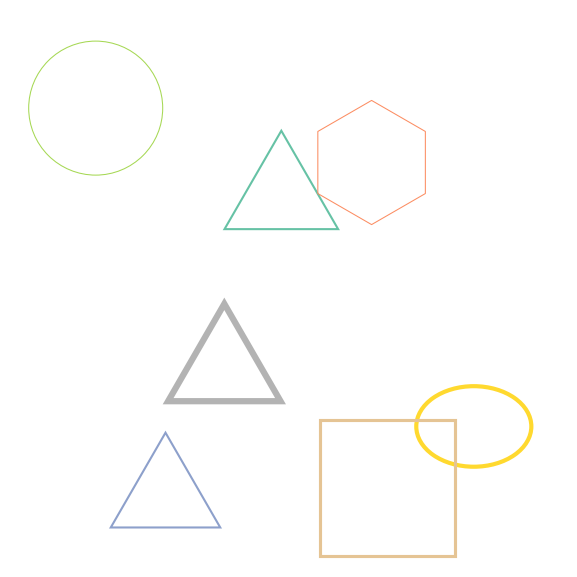[{"shape": "triangle", "thickness": 1, "radius": 0.57, "center": [0.487, 0.659]}, {"shape": "hexagon", "thickness": 0.5, "radius": 0.54, "center": [0.643, 0.718]}, {"shape": "triangle", "thickness": 1, "radius": 0.55, "center": [0.287, 0.14]}, {"shape": "circle", "thickness": 0.5, "radius": 0.58, "center": [0.166, 0.812]}, {"shape": "oval", "thickness": 2, "radius": 0.5, "center": [0.82, 0.261]}, {"shape": "square", "thickness": 1.5, "radius": 0.59, "center": [0.671, 0.154]}, {"shape": "triangle", "thickness": 3, "radius": 0.56, "center": [0.388, 0.361]}]